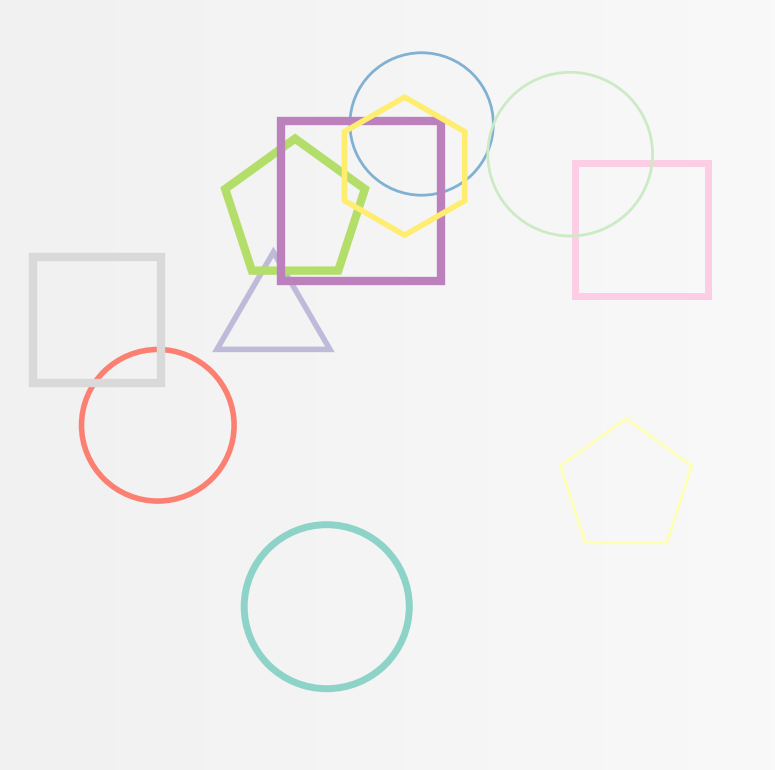[{"shape": "circle", "thickness": 2.5, "radius": 0.53, "center": [0.422, 0.212]}, {"shape": "pentagon", "thickness": 1, "radius": 0.45, "center": [0.808, 0.367]}, {"shape": "triangle", "thickness": 2, "radius": 0.42, "center": [0.353, 0.588]}, {"shape": "circle", "thickness": 2, "radius": 0.49, "center": [0.204, 0.448]}, {"shape": "circle", "thickness": 1, "radius": 0.46, "center": [0.544, 0.839]}, {"shape": "pentagon", "thickness": 3, "radius": 0.47, "center": [0.381, 0.725]}, {"shape": "square", "thickness": 2.5, "radius": 0.43, "center": [0.828, 0.702]}, {"shape": "square", "thickness": 3, "radius": 0.41, "center": [0.125, 0.584]}, {"shape": "square", "thickness": 3, "radius": 0.52, "center": [0.466, 0.739]}, {"shape": "circle", "thickness": 1, "radius": 0.53, "center": [0.736, 0.8]}, {"shape": "hexagon", "thickness": 2, "radius": 0.45, "center": [0.522, 0.784]}]